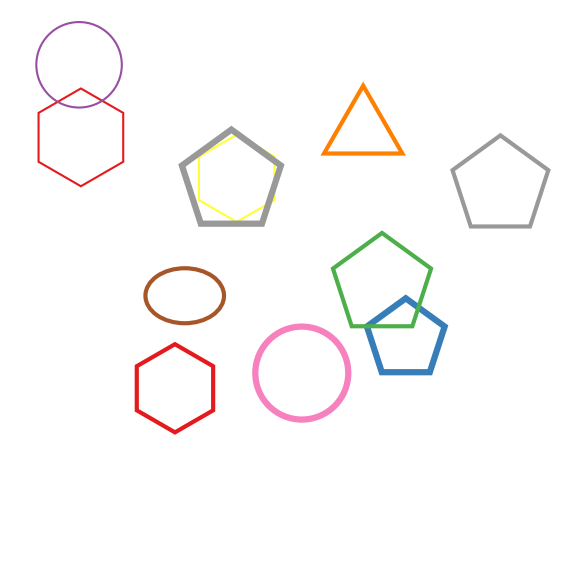[{"shape": "hexagon", "thickness": 1, "radius": 0.42, "center": [0.14, 0.761]}, {"shape": "hexagon", "thickness": 2, "radius": 0.38, "center": [0.303, 0.327]}, {"shape": "pentagon", "thickness": 3, "radius": 0.35, "center": [0.703, 0.412]}, {"shape": "pentagon", "thickness": 2, "radius": 0.45, "center": [0.662, 0.506]}, {"shape": "circle", "thickness": 1, "radius": 0.37, "center": [0.137, 0.887]}, {"shape": "triangle", "thickness": 2, "radius": 0.39, "center": [0.629, 0.772]}, {"shape": "hexagon", "thickness": 1, "radius": 0.38, "center": [0.41, 0.69]}, {"shape": "oval", "thickness": 2, "radius": 0.34, "center": [0.32, 0.487]}, {"shape": "circle", "thickness": 3, "radius": 0.4, "center": [0.523, 0.353]}, {"shape": "pentagon", "thickness": 3, "radius": 0.45, "center": [0.401, 0.685]}, {"shape": "pentagon", "thickness": 2, "radius": 0.44, "center": [0.867, 0.678]}]